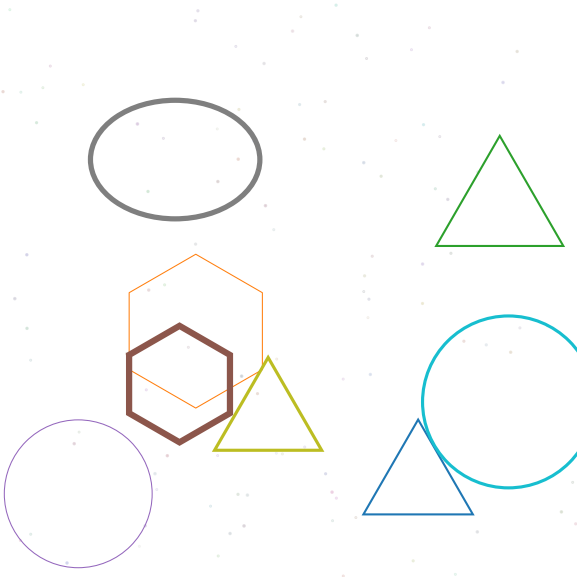[{"shape": "triangle", "thickness": 1, "radius": 0.55, "center": [0.724, 0.163]}, {"shape": "hexagon", "thickness": 0.5, "radius": 0.67, "center": [0.339, 0.426]}, {"shape": "triangle", "thickness": 1, "radius": 0.64, "center": [0.865, 0.637]}, {"shape": "circle", "thickness": 0.5, "radius": 0.64, "center": [0.135, 0.144]}, {"shape": "hexagon", "thickness": 3, "radius": 0.5, "center": [0.311, 0.334]}, {"shape": "oval", "thickness": 2.5, "radius": 0.73, "center": [0.303, 0.723]}, {"shape": "triangle", "thickness": 1.5, "radius": 0.54, "center": [0.464, 0.273]}, {"shape": "circle", "thickness": 1.5, "radius": 0.74, "center": [0.881, 0.303]}]